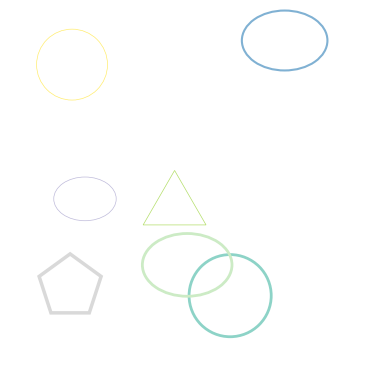[{"shape": "circle", "thickness": 2, "radius": 0.53, "center": [0.598, 0.232]}, {"shape": "oval", "thickness": 0.5, "radius": 0.41, "center": [0.221, 0.483]}, {"shape": "oval", "thickness": 1.5, "radius": 0.56, "center": [0.739, 0.895]}, {"shape": "triangle", "thickness": 0.5, "radius": 0.47, "center": [0.453, 0.463]}, {"shape": "pentagon", "thickness": 2.5, "radius": 0.42, "center": [0.182, 0.256]}, {"shape": "oval", "thickness": 2, "radius": 0.58, "center": [0.486, 0.312]}, {"shape": "circle", "thickness": 0.5, "radius": 0.46, "center": [0.187, 0.832]}]